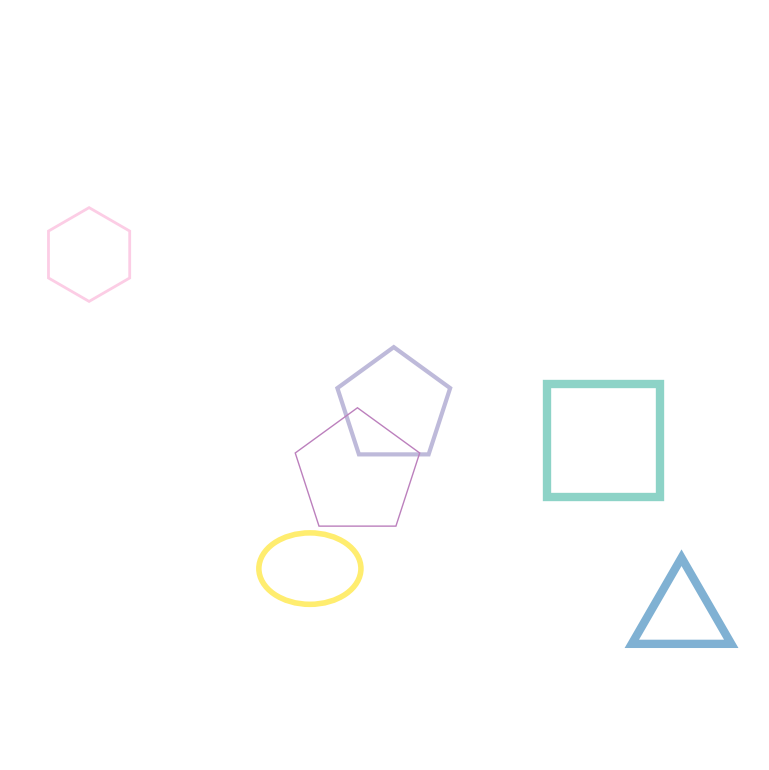[{"shape": "square", "thickness": 3, "radius": 0.37, "center": [0.784, 0.428]}, {"shape": "pentagon", "thickness": 1.5, "radius": 0.38, "center": [0.511, 0.472]}, {"shape": "triangle", "thickness": 3, "radius": 0.37, "center": [0.885, 0.201]}, {"shape": "hexagon", "thickness": 1, "radius": 0.3, "center": [0.116, 0.669]}, {"shape": "pentagon", "thickness": 0.5, "radius": 0.42, "center": [0.464, 0.385]}, {"shape": "oval", "thickness": 2, "radius": 0.33, "center": [0.402, 0.262]}]